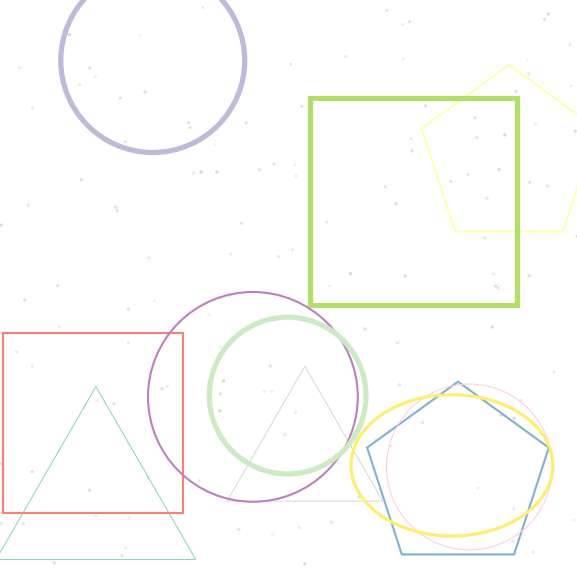[{"shape": "triangle", "thickness": 0.5, "radius": 1.0, "center": [0.166, 0.13]}, {"shape": "pentagon", "thickness": 1, "radius": 0.8, "center": [0.881, 0.728]}, {"shape": "circle", "thickness": 2.5, "radius": 0.8, "center": [0.264, 0.894]}, {"shape": "square", "thickness": 1, "radius": 0.78, "center": [0.161, 0.267]}, {"shape": "pentagon", "thickness": 1, "radius": 0.83, "center": [0.793, 0.173]}, {"shape": "square", "thickness": 2.5, "radius": 0.9, "center": [0.716, 0.65]}, {"shape": "circle", "thickness": 0.5, "radius": 0.72, "center": [0.813, 0.191]}, {"shape": "triangle", "thickness": 0.5, "radius": 0.78, "center": [0.528, 0.209]}, {"shape": "circle", "thickness": 1, "radius": 0.91, "center": [0.438, 0.312]}, {"shape": "circle", "thickness": 2.5, "radius": 0.68, "center": [0.498, 0.314]}, {"shape": "oval", "thickness": 1.5, "radius": 0.87, "center": [0.783, 0.193]}]